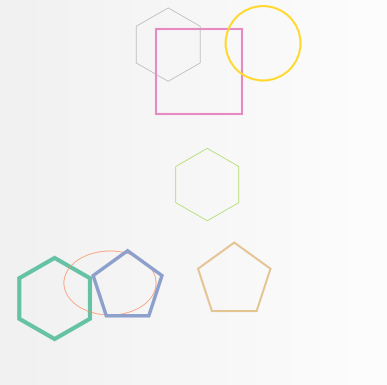[{"shape": "hexagon", "thickness": 3, "radius": 0.53, "center": [0.141, 0.225]}, {"shape": "oval", "thickness": 0.5, "radius": 0.59, "center": [0.284, 0.265]}, {"shape": "pentagon", "thickness": 2.5, "radius": 0.47, "center": [0.329, 0.255]}, {"shape": "square", "thickness": 1.5, "radius": 0.55, "center": [0.514, 0.815]}, {"shape": "hexagon", "thickness": 0.5, "radius": 0.47, "center": [0.535, 0.521]}, {"shape": "circle", "thickness": 1.5, "radius": 0.48, "center": [0.679, 0.888]}, {"shape": "pentagon", "thickness": 1.5, "radius": 0.49, "center": [0.605, 0.272]}, {"shape": "hexagon", "thickness": 0.5, "radius": 0.48, "center": [0.434, 0.884]}]